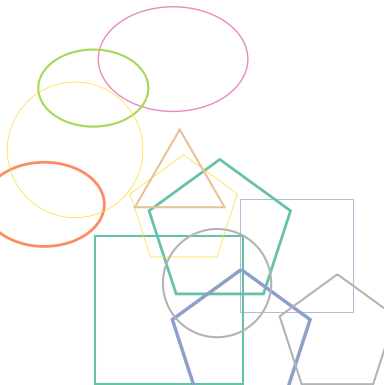[{"shape": "square", "thickness": 1.5, "radius": 0.96, "center": [0.439, 0.195]}, {"shape": "pentagon", "thickness": 2, "radius": 0.97, "center": [0.571, 0.393]}, {"shape": "oval", "thickness": 2, "radius": 0.78, "center": [0.115, 0.469]}, {"shape": "square", "thickness": 0.5, "radius": 0.73, "center": [0.771, 0.336]}, {"shape": "pentagon", "thickness": 2.5, "radius": 0.94, "center": [0.627, 0.112]}, {"shape": "oval", "thickness": 1, "radius": 0.97, "center": [0.45, 0.846]}, {"shape": "oval", "thickness": 1.5, "radius": 0.71, "center": [0.242, 0.771]}, {"shape": "circle", "thickness": 0.5, "radius": 0.88, "center": [0.195, 0.611]}, {"shape": "pentagon", "thickness": 0.5, "radius": 0.73, "center": [0.477, 0.451]}, {"shape": "triangle", "thickness": 1.5, "radius": 0.67, "center": [0.467, 0.529]}, {"shape": "circle", "thickness": 1.5, "radius": 0.7, "center": [0.564, 0.265]}, {"shape": "pentagon", "thickness": 1.5, "radius": 0.79, "center": [0.876, 0.13]}]